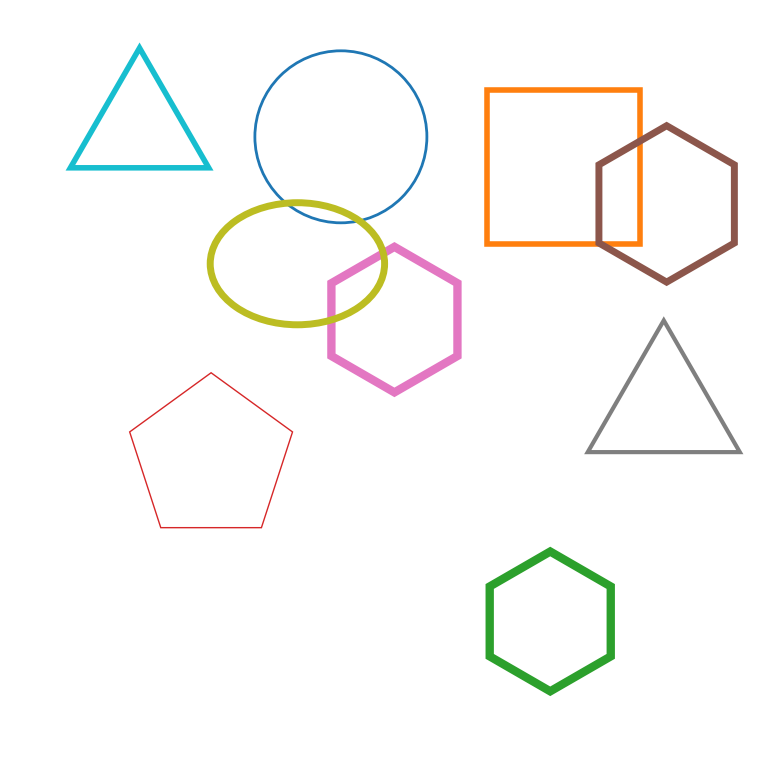[{"shape": "circle", "thickness": 1, "radius": 0.56, "center": [0.443, 0.822]}, {"shape": "square", "thickness": 2, "radius": 0.5, "center": [0.732, 0.783]}, {"shape": "hexagon", "thickness": 3, "radius": 0.45, "center": [0.715, 0.193]}, {"shape": "pentagon", "thickness": 0.5, "radius": 0.56, "center": [0.274, 0.405]}, {"shape": "hexagon", "thickness": 2.5, "radius": 0.51, "center": [0.866, 0.735]}, {"shape": "hexagon", "thickness": 3, "radius": 0.47, "center": [0.512, 0.585]}, {"shape": "triangle", "thickness": 1.5, "radius": 0.57, "center": [0.862, 0.47]}, {"shape": "oval", "thickness": 2.5, "radius": 0.57, "center": [0.386, 0.657]}, {"shape": "triangle", "thickness": 2, "radius": 0.52, "center": [0.181, 0.834]}]